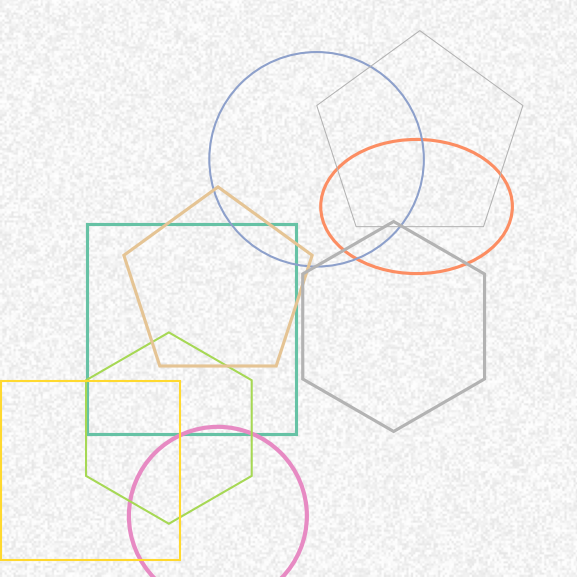[{"shape": "square", "thickness": 1.5, "radius": 0.91, "center": [0.331, 0.43]}, {"shape": "oval", "thickness": 1.5, "radius": 0.83, "center": [0.721, 0.642]}, {"shape": "circle", "thickness": 1, "radius": 0.93, "center": [0.548, 0.723]}, {"shape": "circle", "thickness": 2, "radius": 0.77, "center": [0.377, 0.106]}, {"shape": "hexagon", "thickness": 1, "radius": 0.83, "center": [0.292, 0.258]}, {"shape": "square", "thickness": 1, "radius": 0.78, "center": [0.157, 0.185]}, {"shape": "pentagon", "thickness": 1.5, "radius": 0.86, "center": [0.377, 0.504]}, {"shape": "pentagon", "thickness": 0.5, "radius": 0.94, "center": [0.727, 0.758]}, {"shape": "hexagon", "thickness": 1.5, "radius": 0.91, "center": [0.682, 0.434]}]